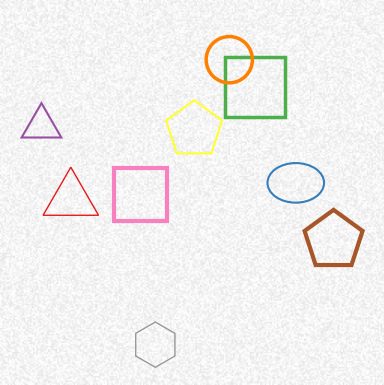[{"shape": "triangle", "thickness": 1, "radius": 0.42, "center": [0.184, 0.482]}, {"shape": "oval", "thickness": 1.5, "radius": 0.37, "center": [0.768, 0.525]}, {"shape": "square", "thickness": 2.5, "radius": 0.39, "center": [0.663, 0.774]}, {"shape": "triangle", "thickness": 1.5, "radius": 0.3, "center": [0.108, 0.673]}, {"shape": "circle", "thickness": 2.5, "radius": 0.3, "center": [0.596, 0.845]}, {"shape": "pentagon", "thickness": 1.5, "radius": 0.38, "center": [0.504, 0.663]}, {"shape": "pentagon", "thickness": 3, "radius": 0.4, "center": [0.866, 0.376]}, {"shape": "square", "thickness": 3, "radius": 0.35, "center": [0.365, 0.495]}, {"shape": "hexagon", "thickness": 1, "radius": 0.29, "center": [0.403, 0.105]}]